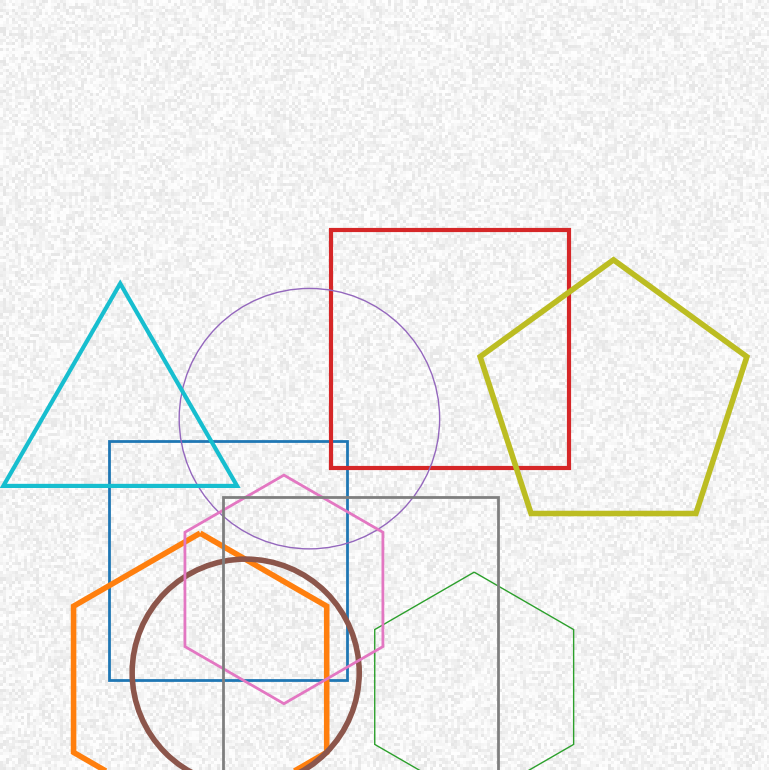[{"shape": "square", "thickness": 1, "radius": 0.77, "center": [0.296, 0.272]}, {"shape": "hexagon", "thickness": 2, "radius": 0.95, "center": [0.26, 0.118]}, {"shape": "hexagon", "thickness": 0.5, "radius": 0.75, "center": [0.616, 0.108]}, {"shape": "square", "thickness": 1.5, "radius": 0.77, "center": [0.585, 0.547]}, {"shape": "circle", "thickness": 0.5, "radius": 0.85, "center": [0.402, 0.456]}, {"shape": "circle", "thickness": 2, "radius": 0.74, "center": [0.319, 0.126]}, {"shape": "hexagon", "thickness": 1, "radius": 0.74, "center": [0.369, 0.235]}, {"shape": "square", "thickness": 1, "radius": 0.9, "center": [0.468, 0.176]}, {"shape": "pentagon", "thickness": 2, "radius": 0.91, "center": [0.797, 0.48]}, {"shape": "triangle", "thickness": 1.5, "radius": 0.88, "center": [0.156, 0.457]}]